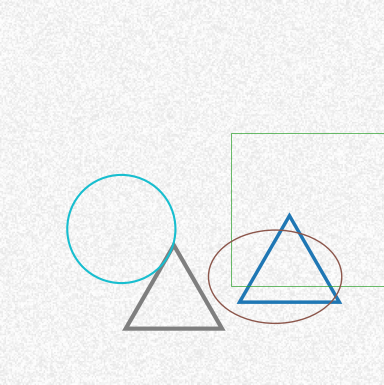[{"shape": "triangle", "thickness": 2.5, "radius": 0.75, "center": [0.752, 0.29]}, {"shape": "square", "thickness": 0.5, "radius": 0.99, "center": [0.798, 0.455]}, {"shape": "oval", "thickness": 1, "radius": 0.87, "center": [0.715, 0.281]}, {"shape": "triangle", "thickness": 3, "radius": 0.72, "center": [0.452, 0.219]}, {"shape": "circle", "thickness": 1.5, "radius": 0.7, "center": [0.315, 0.405]}]